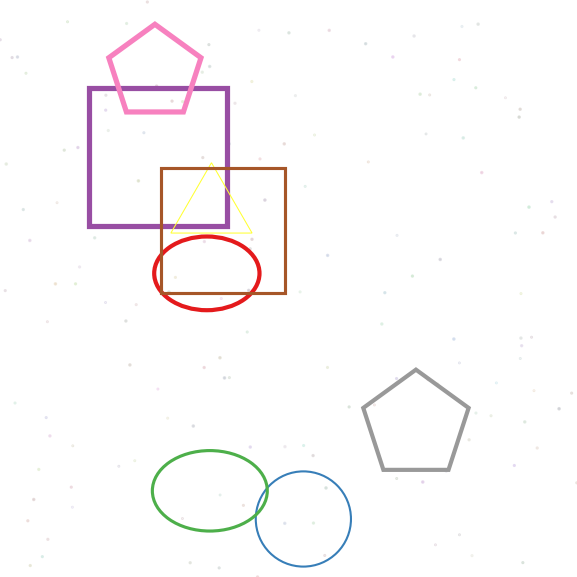[{"shape": "oval", "thickness": 2, "radius": 0.46, "center": [0.358, 0.526]}, {"shape": "circle", "thickness": 1, "radius": 0.41, "center": [0.525, 0.1]}, {"shape": "oval", "thickness": 1.5, "radius": 0.5, "center": [0.363, 0.149]}, {"shape": "square", "thickness": 2.5, "radius": 0.6, "center": [0.273, 0.728]}, {"shape": "triangle", "thickness": 0.5, "radius": 0.41, "center": [0.366, 0.636]}, {"shape": "square", "thickness": 1.5, "radius": 0.54, "center": [0.386, 0.6]}, {"shape": "pentagon", "thickness": 2.5, "radius": 0.42, "center": [0.268, 0.873]}, {"shape": "pentagon", "thickness": 2, "radius": 0.48, "center": [0.72, 0.263]}]